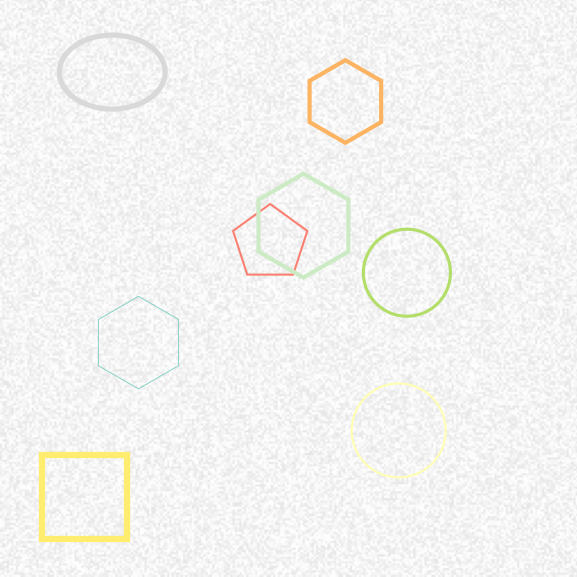[{"shape": "hexagon", "thickness": 0.5, "radius": 0.4, "center": [0.24, 0.406]}, {"shape": "circle", "thickness": 1, "radius": 0.41, "center": [0.69, 0.254]}, {"shape": "pentagon", "thickness": 1, "radius": 0.34, "center": [0.468, 0.578]}, {"shape": "hexagon", "thickness": 2, "radius": 0.36, "center": [0.598, 0.823]}, {"shape": "circle", "thickness": 1.5, "radius": 0.38, "center": [0.705, 0.527]}, {"shape": "oval", "thickness": 2.5, "radius": 0.46, "center": [0.194, 0.874]}, {"shape": "hexagon", "thickness": 2, "radius": 0.45, "center": [0.525, 0.608]}, {"shape": "square", "thickness": 3, "radius": 0.37, "center": [0.147, 0.138]}]